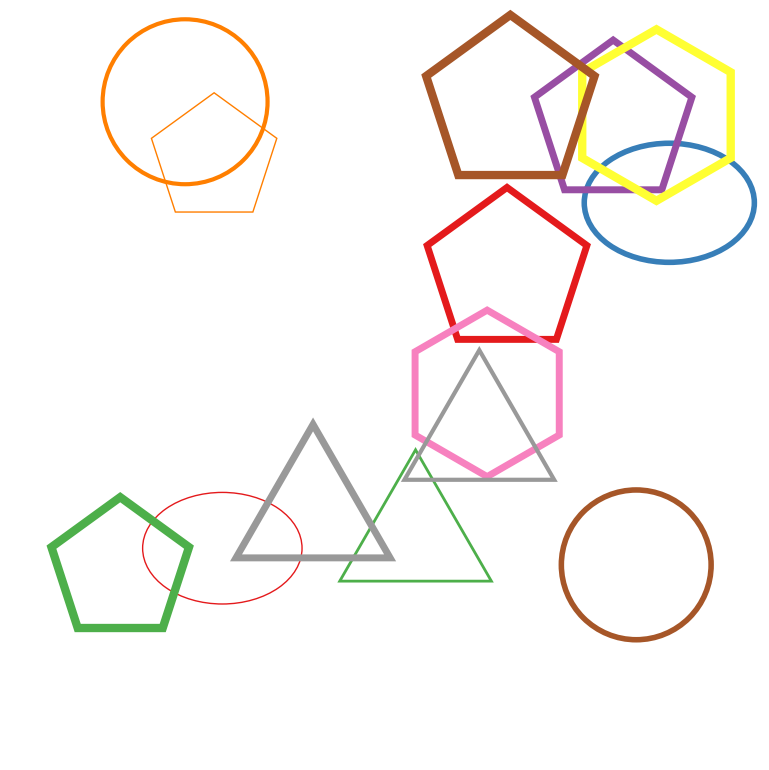[{"shape": "oval", "thickness": 0.5, "radius": 0.52, "center": [0.289, 0.288]}, {"shape": "pentagon", "thickness": 2.5, "radius": 0.55, "center": [0.658, 0.647]}, {"shape": "oval", "thickness": 2, "radius": 0.55, "center": [0.869, 0.737]}, {"shape": "pentagon", "thickness": 3, "radius": 0.47, "center": [0.156, 0.26]}, {"shape": "triangle", "thickness": 1, "radius": 0.57, "center": [0.54, 0.302]}, {"shape": "pentagon", "thickness": 2.5, "radius": 0.54, "center": [0.796, 0.84]}, {"shape": "circle", "thickness": 1.5, "radius": 0.54, "center": [0.24, 0.868]}, {"shape": "pentagon", "thickness": 0.5, "radius": 0.43, "center": [0.278, 0.794]}, {"shape": "hexagon", "thickness": 3, "radius": 0.56, "center": [0.853, 0.851]}, {"shape": "pentagon", "thickness": 3, "radius": 0.57, "center": [0.663, 0.866]}, {"shape": "circle", "thickness": 2, "radius": 0.49, "center": [0.826, 0.266]}, {"shape": "hexagon", "thickness": 2.5, "radius": 0.54, "center": [0.633, 0.489]}, {"shape": "triangle", "thickness": 2.5, "radius": 0.58, "center": [0.407, 0.333]}, {"shape": "triangle", "thickness": 1.5, "radius": 0.56, "center": [0.622, 0.433]}]